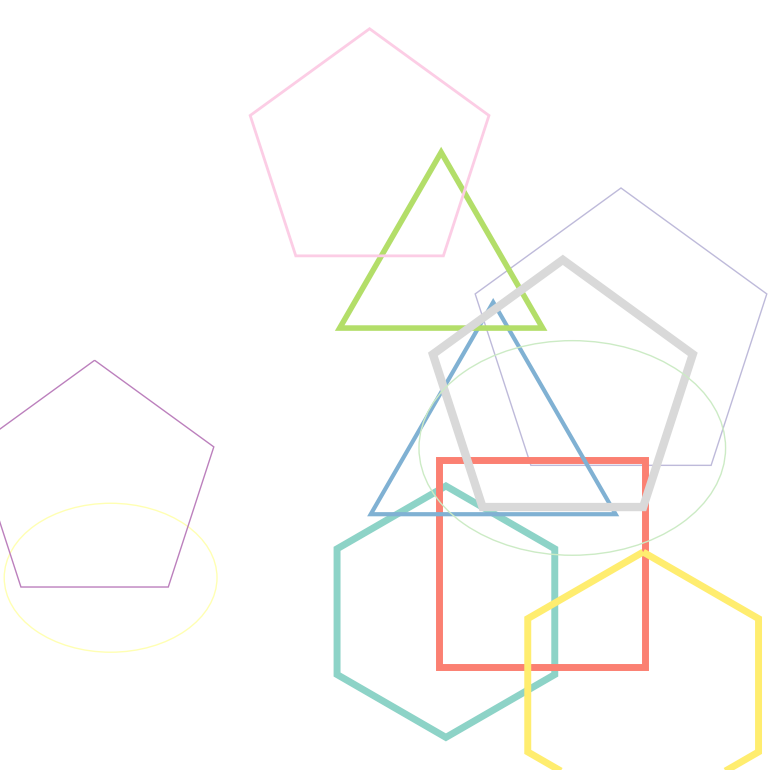[{"shape": "hexagon", "thickness": 2.5, "radius": 0.82, "center": [0.579, 0.206]}, {"shape": "oval", "thickness": 0.5, "radius": 0.69, "center": [0.144, 0.25]}, {"shape": "pentagon", "thickness": 0.5, "radius": 1.0, "center": [0.806, 0.557]}, {"shape": "square", "thickness": 2.5, "radius": 0.67, "center": [0.704, 0.268]}, {"shape": "triangle", "thickness": 1.5, "radius": 0.92, "center": [0.641, 0.424]}, {"shape": "triangle", "thickness": 2, "radius": 0.76, "center": [0.573, 0.65]}, {"shape": "pentagon", "thickness": 1, "radius": 0.82, "center": [0.48, 0.8]}, {"shape": "pentagon", "thickness": 3, "radius": 0.89, "center": [0.731, 0.485]}, {"shape": "pentagon", "thickness": 0.5, "radius": 0.81, "center": [0.123, 0.369]}, {"shape": "oval", "thickness": 0.5, "radius": 1.0, "center": [0.743, 0.418]}, {"shape": "hexagon", "thickness": 2.5, "radius": 0.87, "center": [0.835, 0.11]}]